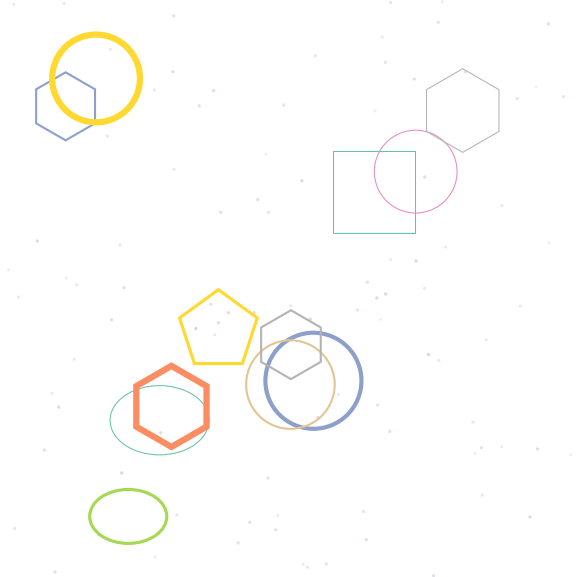[{"shape": "oval", "thickness": 0.5, "radius": 0.43, "center": [0.276, 0.271]}, {"shape": "square", "thickness": 0.5, "radius": 0.35, "center": [0.647, 0.666]}, {"shape": "hexagon", "thickness": 3, "radius": 0.35, "center": [0.297, 0.295]}, {"shape": "circle", "thickness": 2, "radius": 0.42, "center": [0.543, 0.34]}, {"shape": "hexagon", "thickness": 1, "radius": 0.29, "center": [0.114, 0.815]}, {"shape": "circle", "thickness": 0.5, "radius": 0.36, "center": [0.72, 0.702]}, {"shape": "oval", "thickness": 1.5, "radius": 0.33, "center": [0.222, 0.105]}, {"shape": "pentagon", "thickness": 1.5, "radius": 0.35, "center": [0.378, 0.427]}, {"shape": "circle", "thickness": 3, "radius": 0.38, "center": [0.166, 0.863]}, {"shape": "circle", "thickness": 1, "radius": 0.38, "center": [0.503, 0.333]}, {"shape": "hexagon", "thickness": 0.5, "radius": 0.36, "center": [0.801, 0.808]}, {"shape": "hexagon", "thickness": 1, "radius": 0.3, "center": [0.504, 0.402]}]